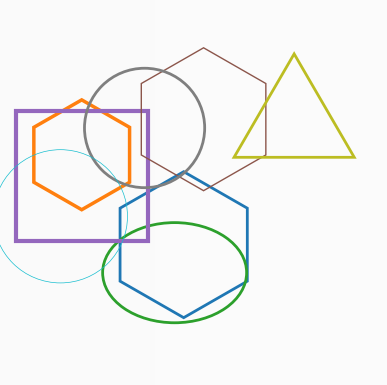[{"shape": "hexagon", "thickness": 2, "radius": 0.95, "center": [0.474, 0.364]}, {"shape": "hexagon", "thickness": 2.5, "radius": 0.71, "center": [0.211, 0.598]}, {"shape": "oval", "thickness": 2, "radius": 0.93, "center": [0.451, 0.292]}, {"shape": "square", "thickness": 3, "radius": 0.85, "center": [0.212, 0.543]}, {"shape": "hexagon", "thickness": 1, "radius": 0.93, "center": [0.525, 0.69]}, {"shape": "circle", "thickness": 2, "radius": 0.78, "center": [0.373, 0.668]}, {"shape": "triangle", "thickness": 2, "radius": 0.9, "center": [0.759, 0.681]}, {"shape": "circle", "thickness": 0.5, "radius": 0.87, "center": [0.156, 0.438]}]